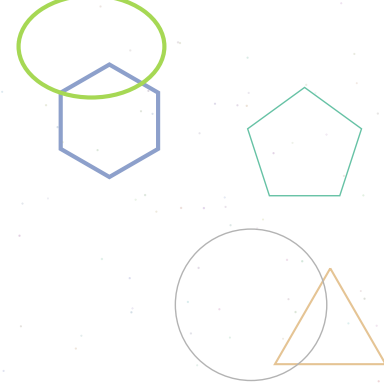[{"shape": "pentagon", "thickness": 1, "radius": 0.78, "center": [0.791, 0.617]}, {"shape": "hexagon", "thickness": 3, "radius": 0.73, "center": [0.284, 0.686]}, {"shape": "oval", "thickness": 3, "radius": 0.95, "center": [0.238, 0.879]}, {"shape": "triangle", "thickness": 1.5, "radius": 0.83, "center": [0.858, 0.137]}, {"shape": "circle", "thickness": 1, "radius": 0.98, "center": [0.652, 0.208]}]